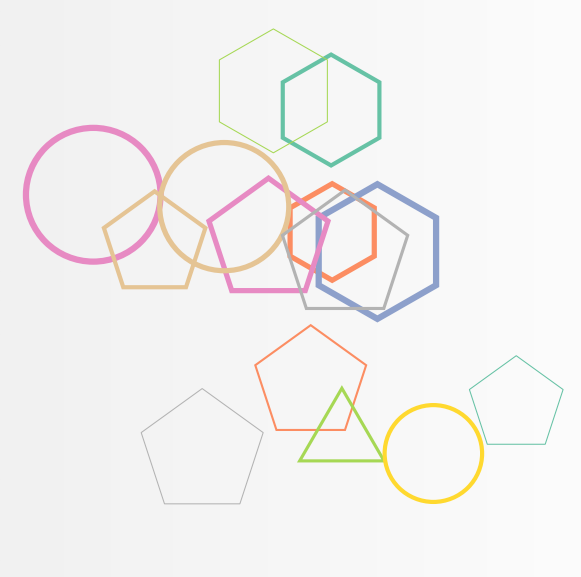[{"shape": "hexagon", "thickness": 2, "radius": 0.48, "center": [0.57, 0.809]}, {"shape": "pentagon", "thickness": 0.5, "radius": 0.42, "center": [0.888, 0.298]}, {"shape": "hexagon", "thickness": 2.5, "radius": 0.42, "center": [0.572, 0.597]}, {"shape": "pentagon", "thickness": 1, "radius": 0.5, "center": [0.535, 0.336]}, {"shape": "hexagon", "thickness": 3, "radius": 0.58, "center": [0.649, 0.564]}, {"shape": "pentagon", "thickness": 2.5, "radius": 0.54, "center": [0.462, 0.583]}, {"shape": "circle", "thickness": 3, "radius": 0.58, "center": [0.16, 0.662]}, {"shape": "hexagon", "thickness": 0.5, "radius": 0.54, "center": [0.47, 0.842]}, {"shape": "triangle", "thickness": 1.5, "radius": 0.42, "center": [0.588, 0.243]}, {"shape": "circle", "thickness": 2, "radius": 0.42, "center": [0.746, 0.214]}, {"shape": "circle", "thickness": 2.5, "radius": 0.55, "center": [0.386, 0.641]}, {"shape": "pentagon", "thickness": 2, "radius": 0.46, "center": [0.266, 0.576]}, {"shape": "pentagon", "thickness": 0.5, "radius": 0.55, "center": [0.348, 0.216]}, {"shape": "pentagon", "thickness": 1.5, "radius": 0.57, "center": [0.594, 0.557]}]